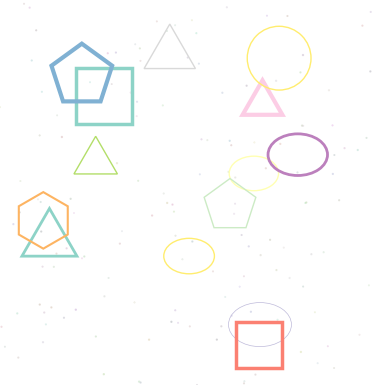[{"shape": "triangle", "thickness": 2, "radius": 0.41, "center": [0.128, 0.376]}, {"shape": "square", "thickness": 2.5, "radius": 0.36, "center": [0.27, 0.751]}, {"shape": "oval", "thickness": 1, "radius": 0.32, "center": [0.659, 0.55]}, {"shape": "oval", "thickness": 0.5, "radius": 0.41, "center": [0.675, 0.157]}, {"shape": "square", "thickness": 2.5, "radius": 0.3, "center": [0.673, 0.103]}, {"shape": "pentagon", "thickness": 3, "radius": 0.41, "center": [0.213, 0.804]}, {"shape": "hexagon", "thickness": 1.5, "radius": 0.37, "center": [0.112, 0.428]}, {"shape": "triangle", "thickness": 1, "radius": 0.33, "center": [0.249, 0.581]}, {"shape": "triangle", "thickness": 3, "radius": 0.3, "center": [0.682, 0.732]}, {"shape": "triangle", "thickness": 1, "radius": 0.38, "center": [0.441, 0.86]}, {"shape": "oval", "thickness": 2, "radius": 0.39, "center": [0.773, 0.598]}, {"shape": "pentagon", "thickness": 1, "radius": 0.35, "center": [0.597, 0.466]}, {"shape": "circle", "thickness": 1, "radius": 0.41, "center": [0.725, 0.849]}, {"shape": "oval", "thickness": 1, "radius": 0.33, "center": [0.491, 0.335]}]